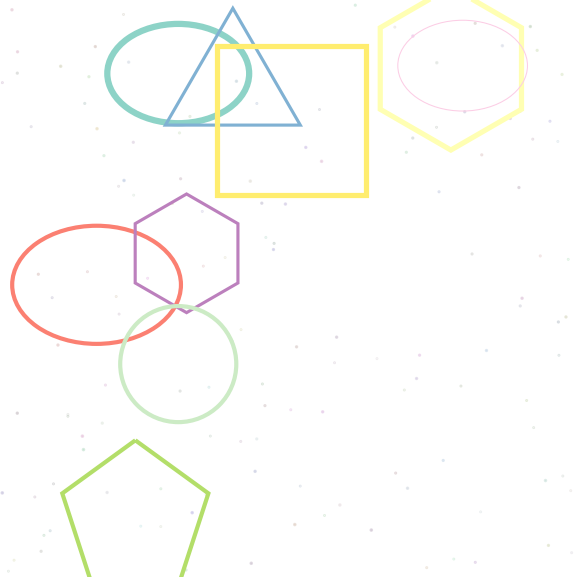[{"shape": "oval", "thickness": 3, "radius": 0.61, "center": [0.309, 0.872]}, {"shape": "hexagon", "thickness": 2.5, "radius": 0.71, "center": [0.781, 0.881]}, {"shape": "oval", "thickness": 2, "radius": 0.73, "center": [0.167, 0.506]}, {"shape": "triangle", "thickness": 1.5, "radius": 0.67, "center": [0.403, 0.85]}, {"shape": "pentagon", "thickness": 2, "radius": 0.67, "center": [0.234, 0.104]}, {"shape": "oval", "thickness": 0.5, "radius": 0.56, "center": [0.801, 0.885]}, {"shape": "hexagon", "thickness": 1.5, "radius": 0.51, "center": [0.323, 0.56]}, {"shape": "circle", "thickness": 2, "radius": 0.5, "center": [0.309, 0.369]}, {"shape": "square", "thickness": 2.5, "radius": 0.64, "center": [0.505, 0.79]}]